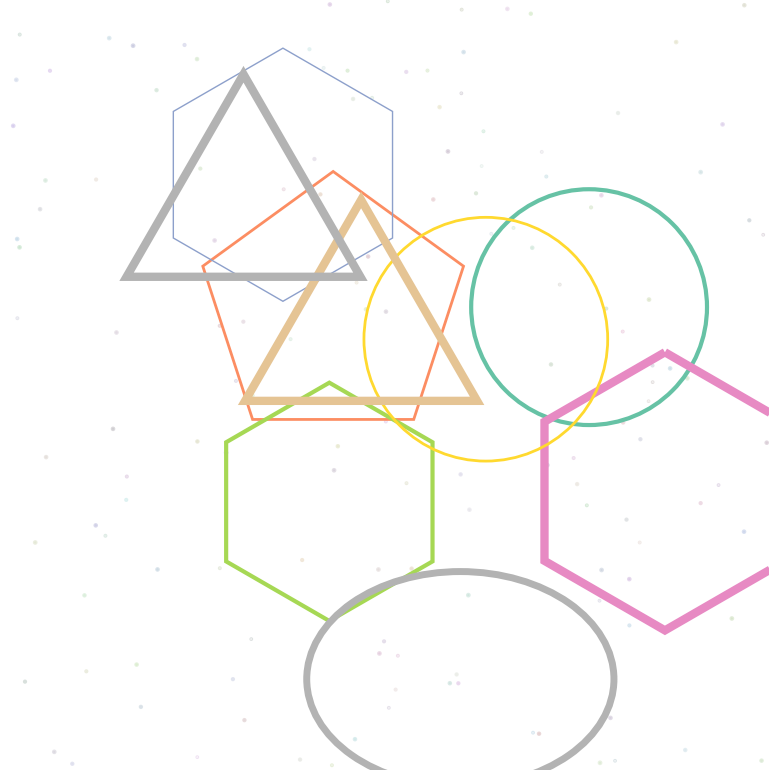[{"shape": "circle", "thickness": 1.5, "radius": 0.77, "center": [0.765, 0.601]}, {"shape": "pentagon", "thickness": 1, "radius": 0.89, "center": [0.433, 0.599]}, {"shape": "hexagon", "thickness": 0.5, "radius": 0.82, "center": [0.367, 0.773]}, {"shape": "hexagon", "thickness": 3, "radius": 0.9, "center": [0.864, 0.362]}, {"shape": "hexagon", "thickness": 1.5, "radius": 0.77, "center": [0.428, 0.348]}, {"shape": "circle", "thickness": 1, "radius": 0.79, "center": [0.631, 0.559]}, {"shape": "triangle", "thickness": 3, "radius": 0.87, "center": [0.469, 0.566]}, {"shape": "oval", "thickness": 2.5, "radius": 1.0, "center": [0.598, 0.118]}, {"shape": "triangle", "thickness": 3, "radius": 0.88, "center": [0.316, 0.728]}]